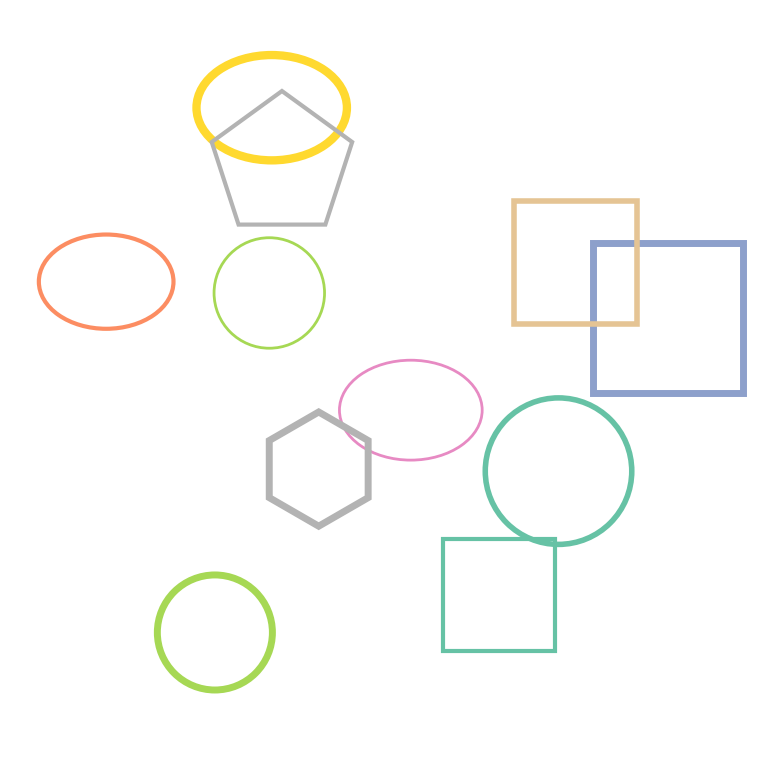[{"shape": "circle", "thickness": 2, "radius": 0.48, "center": [0.725, 0.388]}, {"shape": "square", "thickness": 1.5, "radius": 0.36, "center": [0.648, 0.227]}, {"shape": "oval", "thickness": 1.5, "radius": 0.44, "center": [0.138, 0.634]}, {"shape": "square", "thickness": 2.5, "radius": 0.49, "center": [0.868, 0.587]}, {"shape": "oval", "thickness": 1, "radius": 0.46, "center": [0.534, 0.467]}, {"shape": "circle", "thickness": 2.5, "radius": 0.37, "center": [0.279, 0.179]}, {"shape": "circle", "thickness": 1, "radius": 0.36, "center": [0.35, 0.62]}, {"shape": "oval", "thickness": 3, "radius": 0.49, "center": [0.353, 0.86]}, {"shape": "square", "thickness": 2, "radius": 0.4, "center": [0.747, 0.659]}, {"shape": "hexagon", "thickness": 2.5, "radius": 0.37, "center": [0.414, 0.391]}, {"shape": "pentagon", "thickness": 1.5, "radius": 0.48, "center": [0.366, 0.786]}]